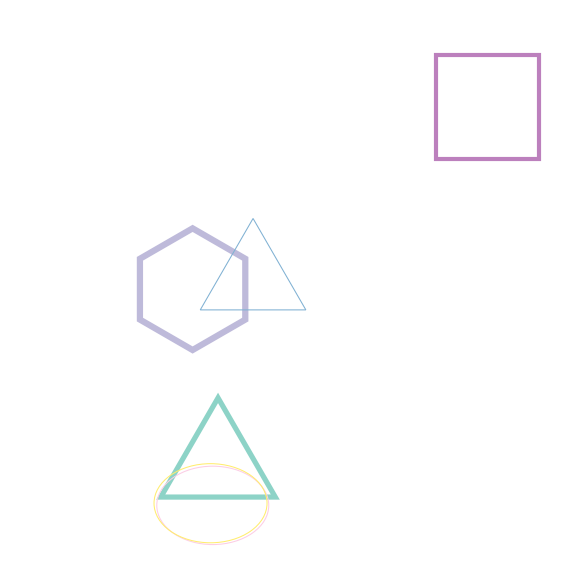[{"shape": "triangle", "thickness": 2.5, "radius": 0.57, "center": [0.378, 0.196]}, {"shape": "hexagon", "thickness": 3, "radius": 0.53, "center": [0.334, 0.498]}, {"shape": "triangle", "thickness": 0.5, "radius": 0.53, "center": [0.438, 0.515]}, {"shape": "oval", "thickness": 0.5, "radius": 0.48, "center": [0.368, 0.124]}, {"shape": "square", "thickness": 2, "radius": 0.45, "center": [0.845, 0.813]}, {"shape": "oval", "thickness": 0.5, "radius": 0.49, "center": [0.365, 0.128]}]